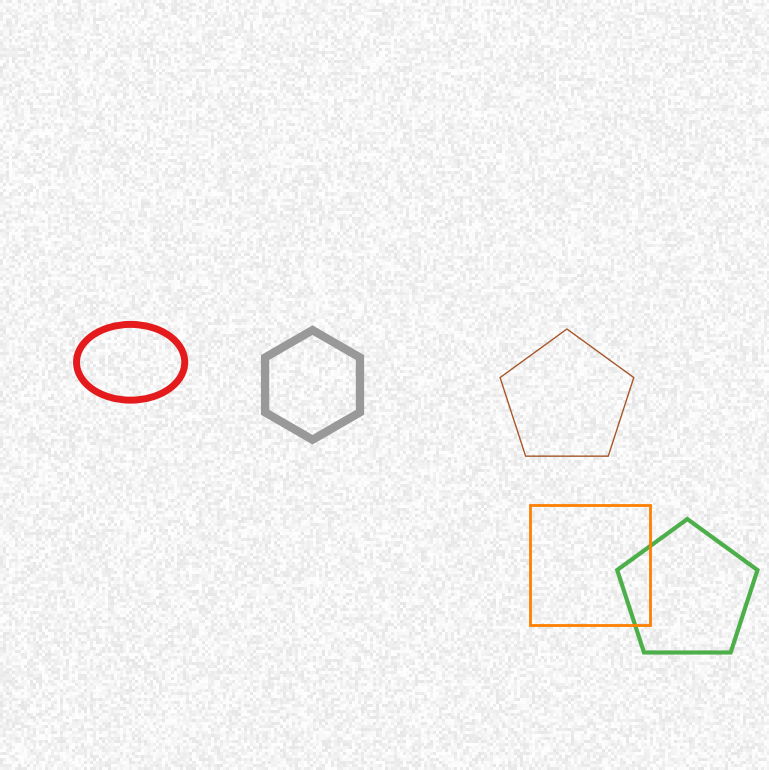[{"shape": "oval", "thickness": 2.5, "radius": 0.35, "center": [0.17, 0.53]}, {"shape": "pentagon", "thickness": 1.5, "radius": 0.48, "center": [0.893, 0.23]}, {"shape": "square", "thickness": 1, "radius": 0.39, "center": [0.766, 0.266]}, {"shape": "pentagon", "thickness": 0.5, "radius": 0.46, "center": [0.736, 0.481]}, {"shape": "hexagon", "thickness": 3, "radius": 0.36, "center": [0.406, 0.5]}]